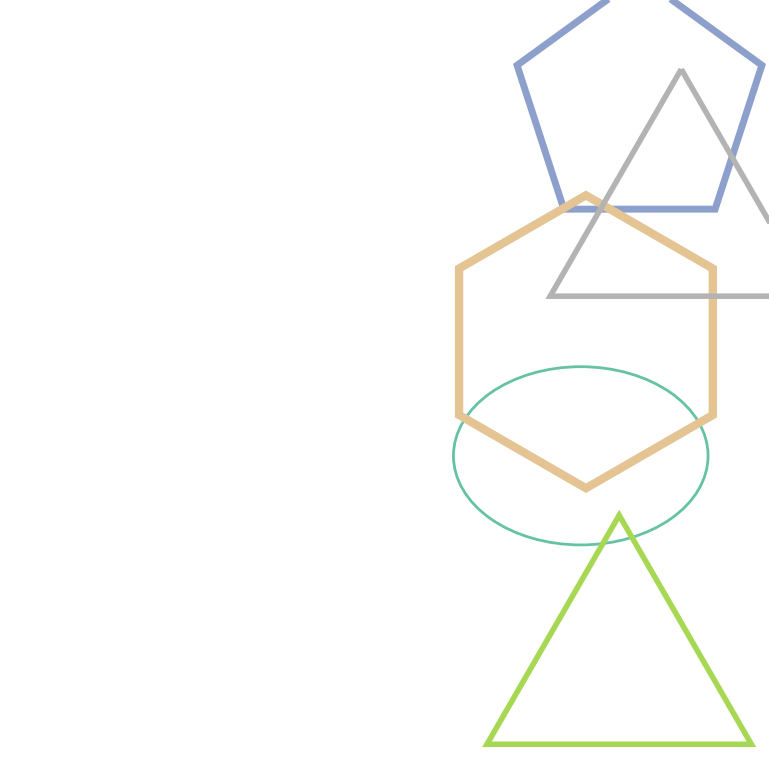[{"shape": "oval", "thickness": 1, "radius": 0.83, "center": [0.754, 0.408]}, {"shape": "pentagon", "thickness": 2.5, "radius": 0.84, "center": [0.831, 0.864]}, {"shape": "triangle", "thickness": 2, "radius": 0.99, "center": [0.804, 0.133]}, {"shape": "hexagon", "thickness": 3, "radius": 0.95, "center": [0.761, 0.556]}, {"shape": "triangle", "thickness": 2, "radius": 0.98, "center": [0.885, 0.714]}]